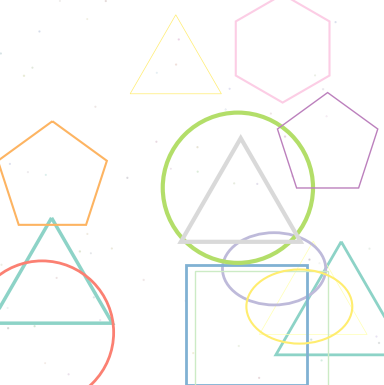[{"shape": "triangle", "thickness": 2.5, "radius": 0.91, "center": [0.134, 0.252]}, {"shape": "triangle", "thickness": 2, "radius": 0.98, "center": [0.886, 0.176]}, {"shape": "triangle", "thickness": 0.5, "radius": 0.81, "center": [0.814, 0.212]}, {"shape": "oval", "thickness": 2, "radius": 0.67, "center": [0.712, 0.302]}, {"shape": "circle", "thickness": 2, "radius": 0.93, "center": [0.109, 0.136]}, {"shape": "square", "thickness": 2, "radius": 0.78, "center": [0.641, 0.156]}, {"shape": "pentagon", "thickness": 1.5, "radius": 0.74, "center": [0.136, 0.536]}, {"shape": "circle", "thickness": 3, "radius": 0.98, "center": [0.618, 0.512]}, {"shape": "hexagon", "thickness": 1.5, "radius": 0.7, "center": [0.734, 0.874]}, {"shape": "triangle", "thickness": 3, "radius": 0.9, "center": [0.625, 0.462]}, {"shape": "pentagon", "thickness": 1, "radius": 0.69, "center": [0.851, 0.623]}, {"shape": "square", "thickness": 1, "radius": 0.86, "center": [0.679, 0.124]}, {"shape": "oval", "thickness": 1.5, "radius": 0.69, "center": [0.777, 0.204]}, {"shape": "triangle", "thickness": 0.5, "radius": 0.68, "center": [0.457, 0.825]}]